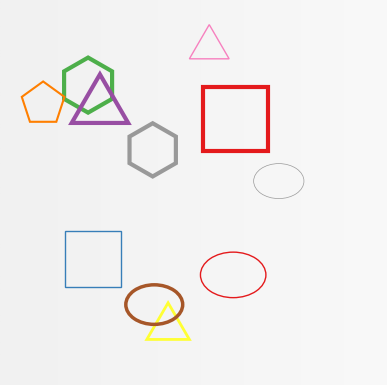[{"shape": "oval", "thickness": 1, "radius": 0.42, "center": [0.602, 0.286]}, {"shape": "square", "thickness": 3, "radius": 0.42, "center": [0.608, 0.691]}, {"shape": "square", "thickness": 1, "radius": 0.36, "center": [0.241, 0.326]}, {"shape": "hexagon", "thickness": 3, "radius": 0.36, "center": [0.227, 0.779]}, {"shape": "triangle", "thickness": 3, "radius": 0.42, "center": [0.258, 0.723]}, {"shape": "pentagon", "thickness": 1.5, "radius": 0.29, "center": [0.111, 0.73]}, {"shape": "triangle", "thickness": 2, "radius": 0.32, "center": [0.434, 0.15]}, {"shape": "oval", "thickness": 2.5, "radius": 0.37, "center": [0.398, 0.209]}, {"shape": "triangle", "thickness": 1, "radius": 0.3, "center": [0.54, 0.877]}, {"shape": "hexagon", "thickness": 3, "radius": 0.35, "center": [0.394, 0.611]}, {"shape": "oval", "thickness": 0.5, "radius": 0.32, "center": [0.719, 0.53]}]